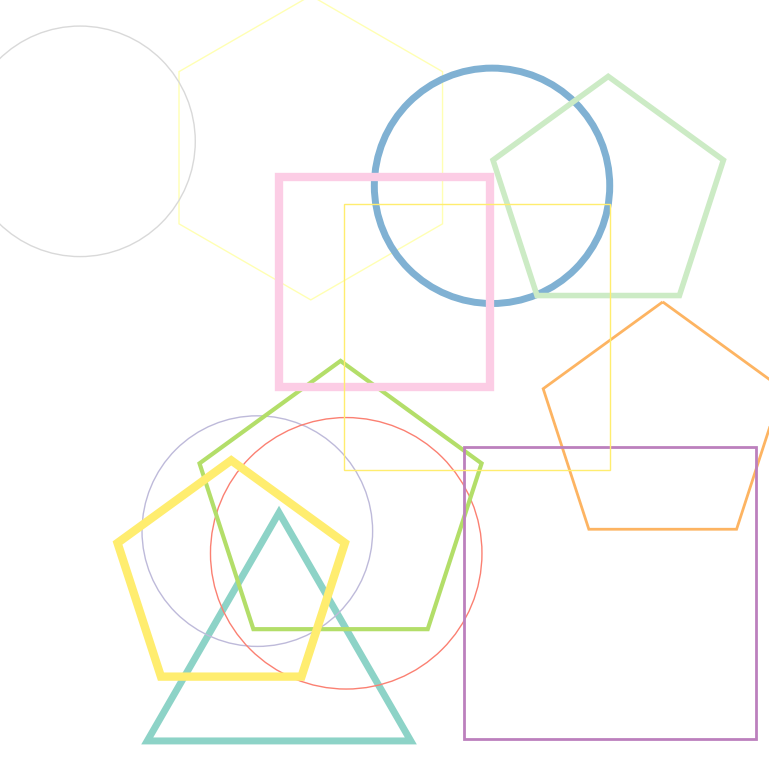[{"shape": "triangle", "thickness": 2.5, "radius": 0.99, "center": [0.362, 0.137]}, {"shape": "hexagon", "thickness": 0.5, "radius": 0.99, "center": [0.404, 0.808]}, {"shape": "circle", "thickness": 0.5, "radius": 0.75, "center": [0.334, 0.31]}, {"shape": "circle", "thickness": 0.5, "radius": 0.88, "center": [0.45, 0.281]}, {"shape": "circle", "thickness": 2.5, "radius": 0.76, "center": [0.639, 0.759]}, {"shape": "pentagon", "thickness": 1, "radius": 0.82, "center": [0.861, 0.445]}, {"shape": "pentagon", "thickness": 1.5, "radius": 0.96, "center": [0.442, 0.339]}, {"shape": "square", "thickness": 3, "radius": 0.69, "center": [0.5, 0.634]}, {"shape": "circle", "thickness": 0.5, "radius": 0.75, "center": [0.104, 0.816]}, {"shape": "square", "thickness": 1, "radius": 0.95, "center": [0.792, 0.23]}, {"shape": "pentagon", "thickness": 2, "radius": 0.79, "center": [0.79, 0.743]}, {"shape": "square", "thickness": 0.5, "radius": 0.86, "center": [0.62, 0.562]}, {"shape": "pentagon", "thickness": 3, "radius": 0.78, "center": [0.3, 0.247]}]